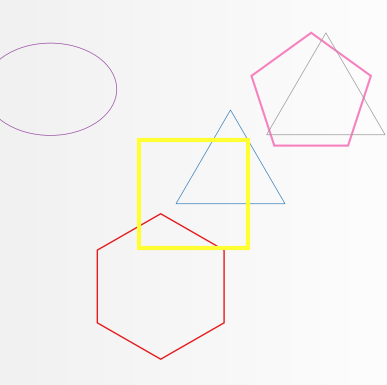[{"shape": "hexagon", "thickness": 1, "radius": 0.94, "center": [0.415, 0.256]}, {"shape": "triangle", "thickness": 0.5, "radius": 0.81, "center": [0.595, 0.552]}, {"shape": "oval", "thickness": 0.5, "radius": 0.86, "center": [0.13, 0.768]}, {"shape": "square", "thickness": 3, "radius": 0.7, "center": [0.499, 0.497]}, {"shape": "pentagon", "thickness": 1.5, "radius": 0.81, "center": [0.803, 0.753]}, {"shape": "triangle", "thickness": 0.5, "radius": 0.88, "center": [0.841, 0.738]}]